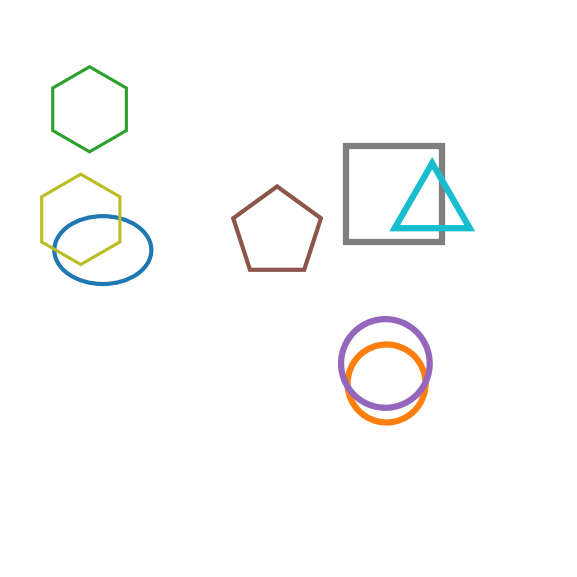[{"shape": "oval", "thickness": 2, "radius": 0.42, "center": [0.178, 0.566]}, {"shape": "circle", "thickness": 3, "radius": 0.34, "center": [0.669, 0.335]}, {"shape": "hexagon", "thickness": 1.5, "radius": 0.37, "center": [0.155, 0.81]}, {"shape": "circle", "thickness": 3, "radius": 0.38, "center": [0.667, 0.37]}, {"shape": "pentagon", "thickness": 2, "radius": 0.4, "center": [0.48, 0.597]}, {"shape": "square", "thickness": 3, "radius": 0.42, "center": [0.683, 0.663]}, {"shape": "hexagon", "thickness": 1.5, "radius": 0.39, "center": [0.14, 0.619]}, {"shape": "triangle", "thickness": 3, "radius": 0.38, "center": [0.748, 0.641]}]